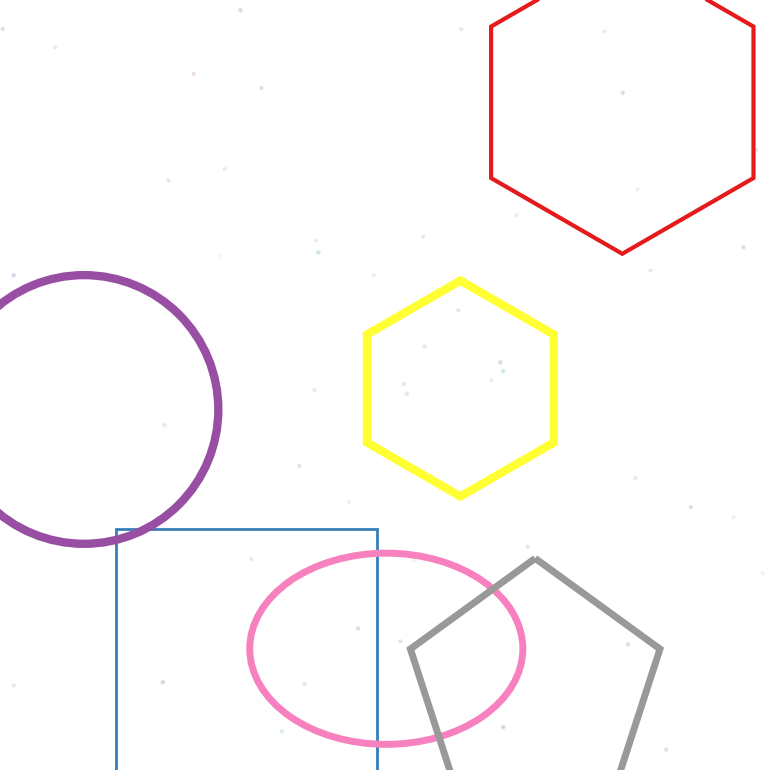[{"shape": "hexagon", "thickness": 1.5, "radius": 0.98, "center": [0.808, 0.867]}, {"shape": "square", "thickness": 1, "radius": 0.85, "center": [0.32, 0.145]}, {"shape": "circle", "thickness": 3, "radius": 0.87, "center": [0.109, 0.468]}, {"shape": "hexagon", "thickness": 3, "radius": 0.7, "center": [0.598, 0.495]}, {"shape": "oval", "thickness": 2.5, "radius": 0.89, "center": [0.502, 0.157]}, {"shape": "pentagon", "thickness": 2.5, "radius": 0.85, "center": [0.695, 0.104]}]